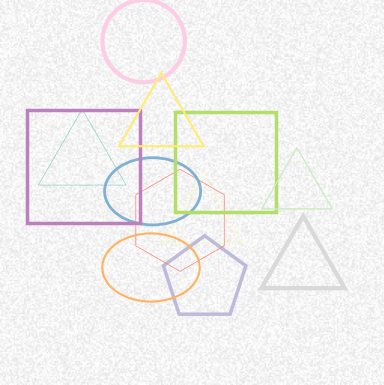[{"shape": "triangle", "thickness": 0.5, "radius": 0.66, "center": [0.213, 0.585]}, {"shape": "triangle", "thickness": 0.5, "radius": 0.6, "center": [0.527, 0.427]}, {"shape": "pentagon", "thickness": 2.5, "radius": 0.56, "center": [0.532, 0.275]}, {"shape": "hexagon", "thickness": 0.5, "radius": 0.66, "center": [0.468, 0.428]}, {"shape": "oval", "thickness": 2, "radius": 0.62, "center": [0.396, 0.503]}, {"shape": "oval", "thickness": 1.5, "radius": 0.63, "center": [0.392, 0.305]}, {"shape": "square", "thickness": 2.5, "radius": 0.65, "center": [0.585, 0.58]}, {"shape": "circle", "thickness": 3, "radius": 0.54, "center": [0.373, 0.893]}, {"shape": "triangle", "thickness": 3, "radius": 0.62, "center": [0.787, 0.314]}, {"shape": "square", "thickness": 2.5, "radius": 0.73, "center": [0.217, 0.568]}, {"shape": "triangle", "thickness": 1, "radius": 0.53, "center": [0.771, 0.51]}, {"shape": "triangle", "thickness": 1.5, "radius": 0.63, "center": [0.419, 0.684]}]